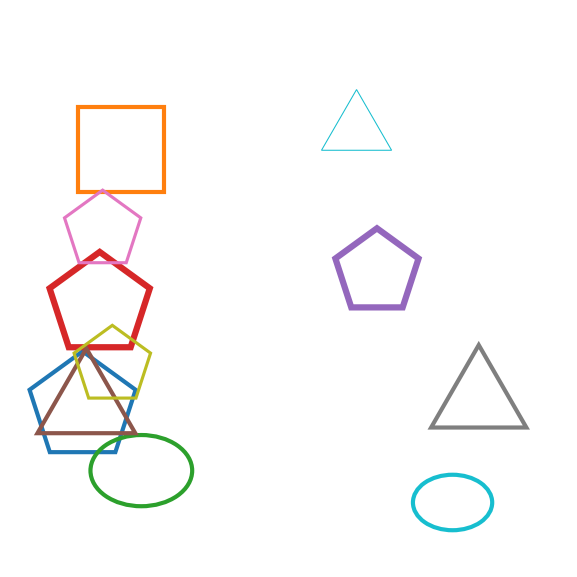[{"shape": "pentagon", "thickness": 2, "radius": 0.48, "center": [0.143, 0.294]}, {"shape": "square", "thickness": 2, "radius": 0.37, "center": [0.21, 0.74]}, {"shape": "oval", "thickness": 2, "radius": 0.44, "center": [0.245, 0.184]}, {"shape": "pentagon", "thickness": 3, "radius": 0.46, "center": [0.173, 0.472]}, {"shape": "pentagon", "thickness": 3, "radius": 0.38, "center": [0.653, 0.528]}, {"shape": "triangle", "thickness": 2, "radius": 0.49, "center": [0.15, 0.298]}, {"shape": "pentagon", "thickness": 1.5, "radius": 0.35, "center": [0.178, 0.6]}, {"shape": "triangle", "thickness": 2, "radius": 0.48, "center": [0.829, 0.306]}, {"shape": "pentagon", "thickness": 1.5, "radius": 0.35, "center": [0.194, 0.366]}, {"shape": "oval", "thickness": 2, "radius": 0.34, "center": [0.784, 0.129]}, {"shape": "triangle", "thickness": 0.5, "radius": 0.35, "center": [0.617, 0.774]}]